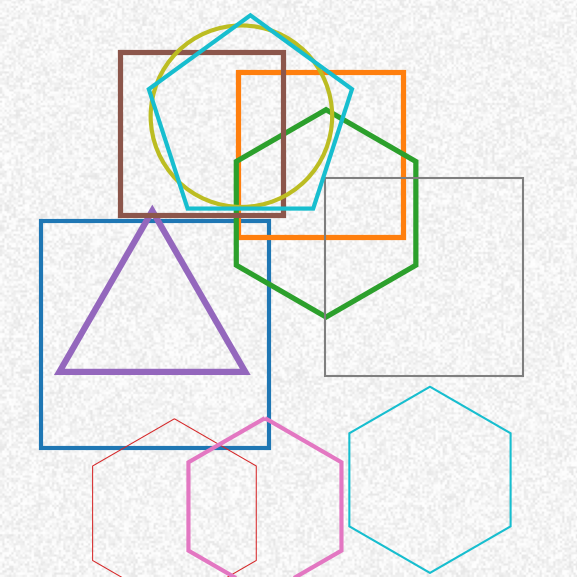[{"shape": "square", "thickness": 2, "radius": 0.99, "center": [0.269, 0.42]}, {"shape": "square", "thickness": 2.5, "radius": 0.71, "center": [0.554, 0.731]}, {"shape": "hexagon", "thickness": 2.5, "radius": 0.9, "center": [0.565, 0.63]}, {"shape": "hexagon", "thickness": 0.5, "radius": 0.82, "center": [0.302, 0.11]}, {"shape": "triangle", "thickness": 3, "radius": 0.93, "center": [0.264, 0.448]}, {"shape": "square", "thickness": 2.5, "radius": 0.71, "center": [0.348, 0.768]}, {"shape": "hexagon", "thickness": 2, "radius": 0.76, "center": [0.459, 0.122]}, {"shape": "square", "thickness": 1, "radius": 0.86, "center": [0.734, 0.519]}, {"shape": "circle", "thickness": 2, "radius": 0.79, "center": [0.418, 0.798]}, {"shape": "pentagon", "thickness": 2, "radius": 0.92, "center": [0.434, 0.788]}, {"shape": "hexagon", "thickness": 1, "radius": 0.81, "center": [0.745, 0.168]}]